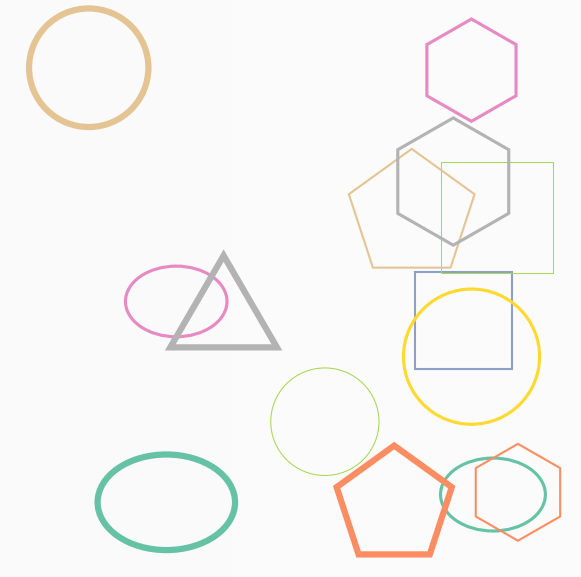[{"shape": "oval", "thickness": 3, "radius": 0.59, "center": [0.286, 0.129]}, {"shape": "oval", "thickness": 1.5, "radius": 0.45, "center": [0.848, 0.143]}, {"shape": "hexagon", "thickness": 1, "radius": 0.42, "center": [0.891, 0.147]}, {"shape": "pentagon", "thickness": 3, "radius": 0.52, "center": [0.678, 0.123]}, {"shape": "square", "thickness": 1, "radius": 0.42, "center": [0.797, 0.444]}, {"shape": "oval", "thickness": 1.5, "radius": 0.44, "center": [0.303, 0.477]}, {"shape": "hexagon", "thickness": 1.5, "radius": 0.44, "center": [0.811, 0.878]}, {"shape": "square", "thickness": 0.5, "radius": 0.48, "center": [0.854, 0.622]}, {"shape": "circle", "thickness": 0.5, "radius": 0.47, "center": [0.559, 0.269]}, {"shape": "circle", "thickness": 1.5, "radius": 0.59, "center": [0.811, 0.382]}, {"shape": "circle", "thickness": 3, "radius": 0.51, "center": [0.153, 0.882]}, {"shape": "pentagon", "thickness": 1, "radius": 0.57, "center": [0.708, 0.628]}, {"shape": "hexagon", "thickness": 1.5, "radius": 0.55, "center": [0.78, 0.685]}, {"shape": "triangle", "thickness": 3, "radius": 0.53, "center": [0.385, 0.451]}]